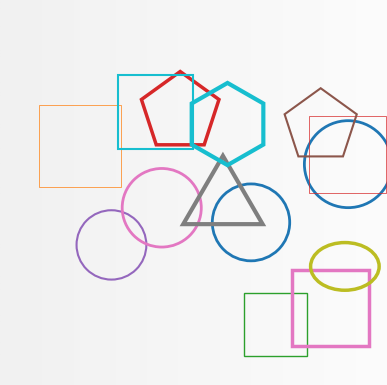[{"shape": "circle", "thickness": 2, "radius": 0.56, "center": [0.898, 0.574]}, {"shape": "circle", "thickness": 2, "radius": 0.5, "center": [0.648, 0.422]}, {"shape": "square", "thickness": 0.5, "radius": 0.53, "center": [0.207, 0.621]}, {"shape": "square", "thickness": 1, "radius": 0.41, "center": [0.711, 0.157]}, {"shape": "square", "thickness": 0.5, "radius": 0.5, "center": [0.897, 0.598]}, {"shape": "pentagon", "thickness": 2.5, "radius": 0.53, "center": [0.465, 0.709]}, {"shape": "circle", "thickness": 1.5, "radius": 0.45, "center": [0.288, 0.364]}, {"shape": "pentagon", "thickness": 1.5, "radius": 0.49, "center": [0.828, 0.673]}, {"shape": "circle", "thickness": 2, "radius": 0.51, "center": [0.417, 0.46]}, {"shape": "square", "thickness": 2.5, "radius": 0.49, "center": [0.853, 0.2]}, {"shape": "triangle", "thickness": 3, "radius": 0.59, "center": [0.575, 0.477]}, {"shape": "oval", "thickness": 2.5, "radius": 0.44, "center": [0.89, 0.308]}, {"shape": "square", "thickness": 1.5, "radius": 0.48, "center": [0.401, 0.71]}, {"shape": "hexagon", "thickness": 3, "radius": 0.53, "center": [0.587, 0.678]}]